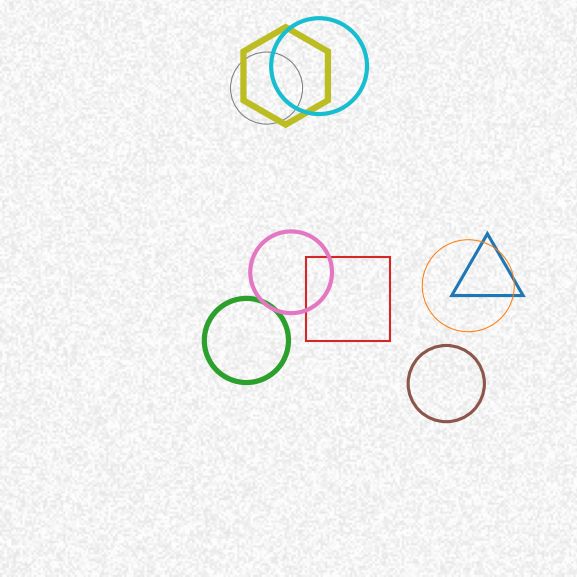[{"shape": "triangle", "thickness": 1.5, "radius": 0.36, "center": [0.844, 0.523]}, {"shape": "circle", "thickness": 0.5, "radius": 0.4, "center": [0.811, 0.504]}, {"shape": "circle", "thickness": 2.5, "radius": 0.36, "center": [0.427, 0.41]}, {"shape": "square", "thickness": 1, "radius": 0.36, "center": [0.603, 0.481]}, {"shape": "circle", "thickness": 1.5, "radius": 0.33, "center": [0.773, 0.335]}, {"shape": "circle", "thickness": 2, "radius": 0.35, "center": [0.504, 0.528]}, {"shape": "circle", "thickness": 0.5, "radius": 0.31, "center": [0.462, 0.847]}, {"shape": "hexagon", "thickness": 3, "radius": 0.42, "center": [0.495, 0.868]}, {"shape": "circle", "thickness": 2, "radius": 0.41, "center": [0.553, 0.885]}]